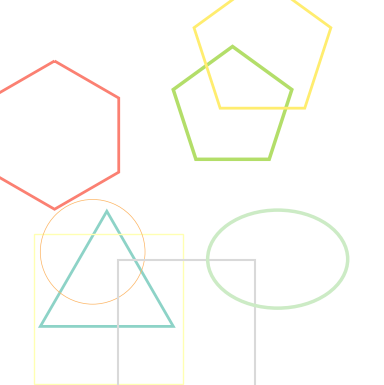[{"shape": "triangle", "thickness": 2, "radius": 1.0, "center": [0.277, 0.252]}, {"shape": "square", "thickness": 1, "radius": 0.97, "center": [0.282, 0.198]}, {"shape": "hexagon", "thickness": 2, "radius": 0.96, "center": [0.142, 0.649]}, {"shape": "circle", "thickness": 0.5, "radius": 0.68, "center": [0.241, 0.346]}, {"shape": "pentagon", "thickness": 2.5, "radius": 0.81, "center": [0.604, 0.717]}, {"shape": "square", "thickness": 1.5, "radius": 0.89, "center": [0.484, 0.149]}, {"shape": "oval", "thickness": 2.5, "radius": 0.91, "center": [0.721, 0.327]}, {"shape": "pentagon", "thickness": 2, "radius": 0.93, "center": [0.682, 0.87]}]